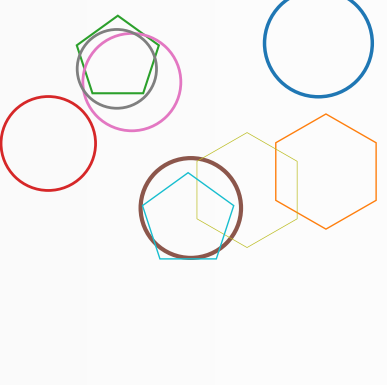[{"shape": "circle", "thickness": 2.5, "radius": 0.7, "center": [0.822, 0.888]}, {"shape": "hexagon", "thickness": 1, "radius": 0.75, "center": [0.841, 0.554]}, {"shape": "pentagon", "thickness": 1.5, "radius": 0.56, "center": [0.304, 0.848]}, {"shape": "circle", "thickness": 2, "radius": 0.61, "center": [0.125, 0.627]}, {"shape": "circle", "thickness": 3, "radius": 0.65, "center": [0.492, 0.46]}, {"shape": "circle", "thickness": 2, "radius": 0.63, "center": [0.34, 0.787]}, {"shape": "circle", "thickness": 2, "radius": 0.51, "center": [0.302, 0.821]}, {"shape": "hexagon", "thickness": 0.5, "radius": 0.75, "center": [0.638, 0.506]}, {"shape": "pentagon", "thickness": 1, "radius": 0.62, "center": [0.485, 0.428]}]